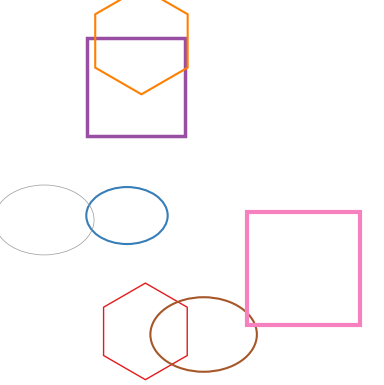[{"shape": "hexagon", "thickness": 1, "radius": 0.63, "center": [0.378, 0.139]}, {"shape": "oval", "thickness": 1.5, "radius": 0.53, "center": [0.33, 0.44]}, {"shape": "square", "thickness": 2.5, "radius": 0.64, "center": [0.354, 0.774]}, {"shape": "hexagon", "thickness": 1.5, "radius": 0.69, "center": [0.367, 0.894]}, {"shape": "oval", "thickness": 1.5, "radius": 0.69, "center": [0.529, 0.131]}, {"shape": "square", "thickness": 3, "radius": 0.73, "center": [0.789, 0.303]}, {"shape": "oval", "thickness": 0.5, "radius": 0.65, "center": [0.115, 0.429]}]